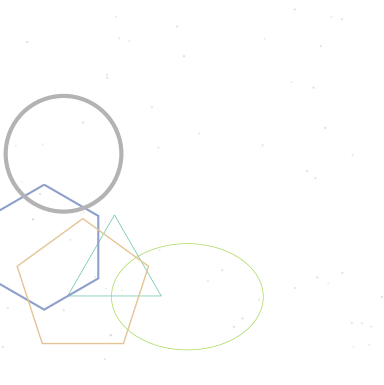[{"shape": "triangle", "thickness": 0.5, "radius": 0.7, "center": [0.297, 0.301]}, {"shape": "hexagon", "thickness": 1.5, "radius": 0.81, "center": [0.115, 0.358]}, {"shape": "oval", "thickness": 0.5, "radius": 0.99, "center": [0.487, 0.229]}, {"shape": "pentagon", "thickness": 1, "radius": 0.9, "center": [0.215, 0.253]}, {"shape": "circle", "thickness": 3, "radius": 0.75, "center": [0.165, 0.601]}]